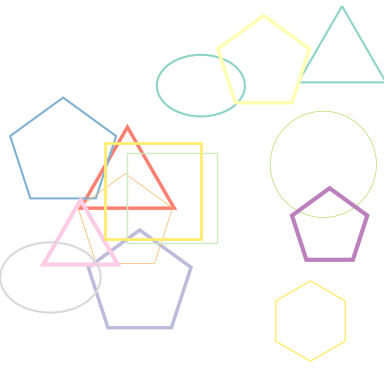[{"shape": "triangle", "thickness": 1.5, "radius": 0.66, "center": [0.888, 0.852]}, {"shape": "oval", "thickness": 1.5, "radius": 0.57, "center": [0.522, 0.778]}, {"shape": "pentagon", "thickness": 2.5, "radius": 0.63, "center": [0.685, 0.834]}, {"shape": "pentagon", "thickness": 2.5, "radius": 0.7, "center": [0.363, 0.262]}, {"shape": "triangle", "thickness": 2.5, "radius": 0.7, "center": [0.331, 0.529]}, {"shape": "pentagon", "thickness": 1.5, "radius": 0.72, "center": [0.164, 0.602]}, {"shape": "pentagon", "thickness": 0.5, "radius": 0.65, "center": [0.326, 0.42]}, {"shape": "circle", "thickness": 0.5, "radius": 0.69, "center": [0.84, 0.573]}, {"shape": "triangle", "thickness": 3, "radius": 0.56, "center": [0.209, 0.369]}, {"shape": "oval", "thickness": 1.5, "radius": 0.65, "center": [0.131, 0.279]}, {"shape": "pentagon", "thickness": 3, "radius": 0.51, "center": [0.856, 0.408]}, {"shape": "square", "thickness": 1, "radius": 0.58, "center": [0.447, 0.485]}, {"shape": "hexagon", "thickness": 1, "radius": 0.52, "center": [0.806, 0.166]}, {"shape": "square", "thickness": 2, "radius": 0.62, "center": [0.398, 0.504]}]